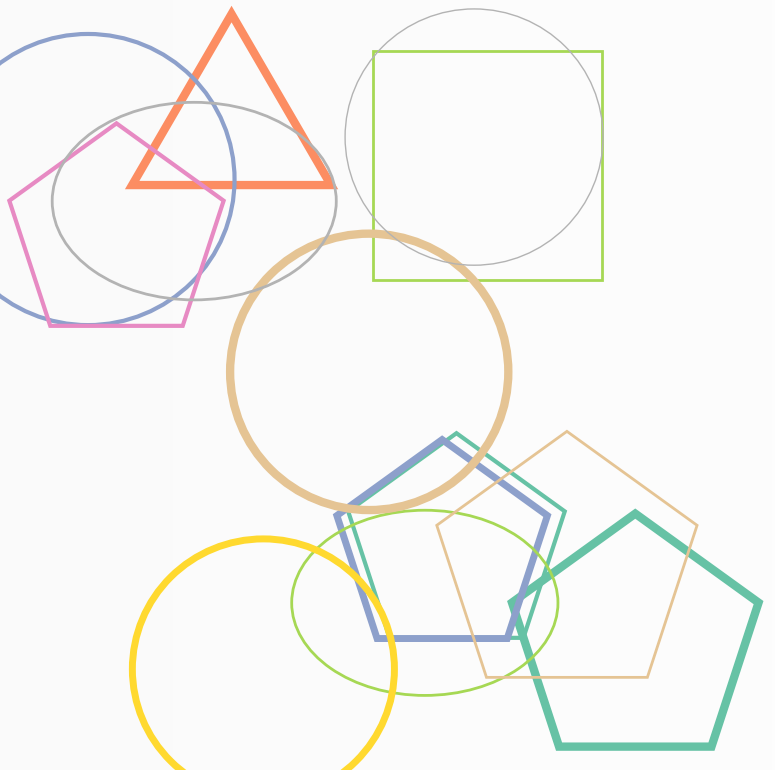[{"shape": "pentagon", "thickness": 3, "radius": 0.84, "center": [0.82, 0.166]}, {"shape": "pentagon", "thickness": 1.5, "radius": 0.73, "center": [0.589, 0.29]}, {"shape": "triangle", "thickness": 3, "radius": 0.74, "center": [0.299, 0.834]}, {"shape": "circle", "thickness": 1.5, "radius": 0.95, "center": [0.114, 0.767]}, {"shape": "pentagon", "thickness": 2.5, "radius": 0.71, "center": [0.57, 0.286]}, {"shape": "pentagon", "thickness": 1.5, "radius": 0.73, "center": [0.15, 0.694]}, {"shape": "square", "thickness": 1, "radius": 0.74, "center": [0.629, 0.785]}, {"shape": "oval", "thickness": 1, "radius": 0.86, "center": [0.548, 0.217]}, {"shape": "circle", "thickness": 2.5, "radius": 0.85, "center": [0.34, 0.131]}, {"shape": "circle", "thickness": 3, "radius": 0.9, "center": [0.476, 0.517]}, {"shape": "pentagon", "thickness": 1, "radius": 0.88, "center": [0.732, 0.263]}, {"shape": "oval", "thickness": 1, "radius": 0.92, "center": [0.251, 0.739]}, {"shape": "circle", "thickness": 0.5, "radius": 0.83, "center": [0.612, 0.822]}]